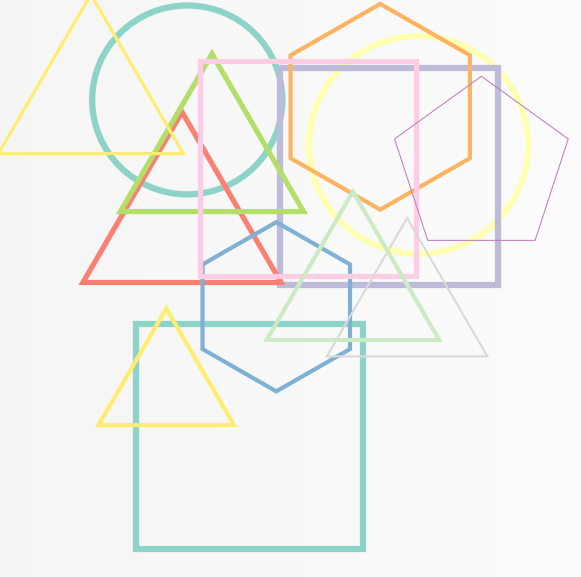[{"shape": "circle", "thickness": 3, "radius": 0.82, "center": [0.322, 0.826]}, {"shape": "square", "thickness": 3, "radius": 0.97, "center": [0.43, 0.243]}, {"shape": "circle", "thickness": 3, "radius": 0.94, "center": [0.72, 0.748]}, {"shape": "square", "thickness": 3, "radius": 0.94, "center": [0.669, 0.693]}, {"shape": "triangle", "thickness": 2.5, "radius": 0.98, "center": [0.313, 0.608]}, {"shape": "hexagon", "thickness": 2, "radius": 0.73, "center": [0.475, 0.468]}, {"shape": "hexagon", "thickness": 2, "radius": 0.89, "center": [0.654, 0.814]}, {"shape": "triangle", "thickness": 2.5, "radius": 0.91, "center": [0.365, 0.724]}, {"shape": "square", "thickness": 2.5, "radius": 0.93, "center": [0.53, 0.708]}, {"shape": "triangle", "thickness": 1, "radius": 0.8, "center": [0.7, 0.462]}, {"shape": "pentagon", "thickness": 0.5, "radius": 0.79, "center": [0.828, 0.71]}, {"shape": "triangle", "thickness": 2, "radius": 0.86, "center": [0.607, 0.496]}, {"shape": "triangle", "thickness": 1.5, "radius": 0.92, "center": [0.156, 0.825]}, {"shape": "triangle", "thickness": 2, "radius": 0.67, "center": [0.286, 0.33]}]